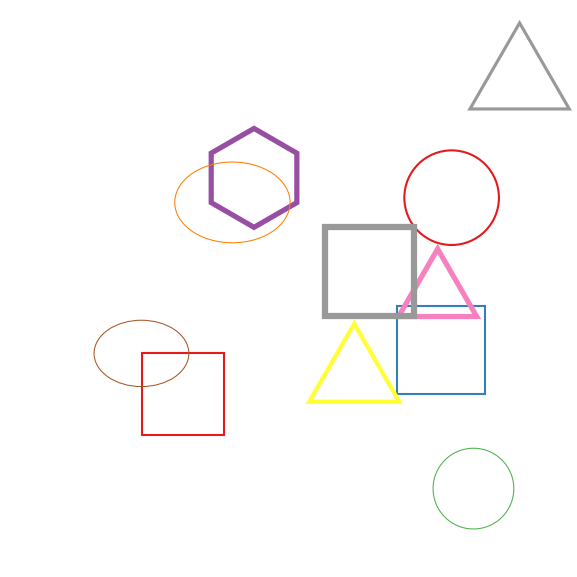[{"shape": "circle", "thickness": 1, "radius": 0.41, "center": [0.782, 0.657]}, {"shape": "square", "thickness": 1, "radius": 0.36, "center": [0.317, 0.317]}, {"shape": "square", "thickness": 1, "radius": 0.38, "center": [0.764, 0.393]}, {"shape": "circle", "thickness": 0.5, "radius": 0.35, "center": [0.82, 0.153]}, {"shape": "hexagon", "thickness": 2.5, "radius": 0.43, "center": [0.44, 0.691]}, {"shape": "oval", "thickness": 0.5, "radius": 0.5, "center": [0.402, 0.649]}, {"shape": "triangle", "thickness": 2, "radius": 0.45, "center": [0.613, 0.349]}, {"shape": "oval", "thickness": 0.5, "radius": 0.41, "center": [0.245, 0.387]}, {"shape": "triangle", "thickness": 2.5, "radius": 0.39, "center": [0.758, 0.49]}, {"shape": "triangle", "thickness": 1.5, "radius": 0.5, "center": [0.9, 0.86]}, {"shape": "square", "thickness": 3, "radius": 0.39, "center": [0.639, 0.529]}]